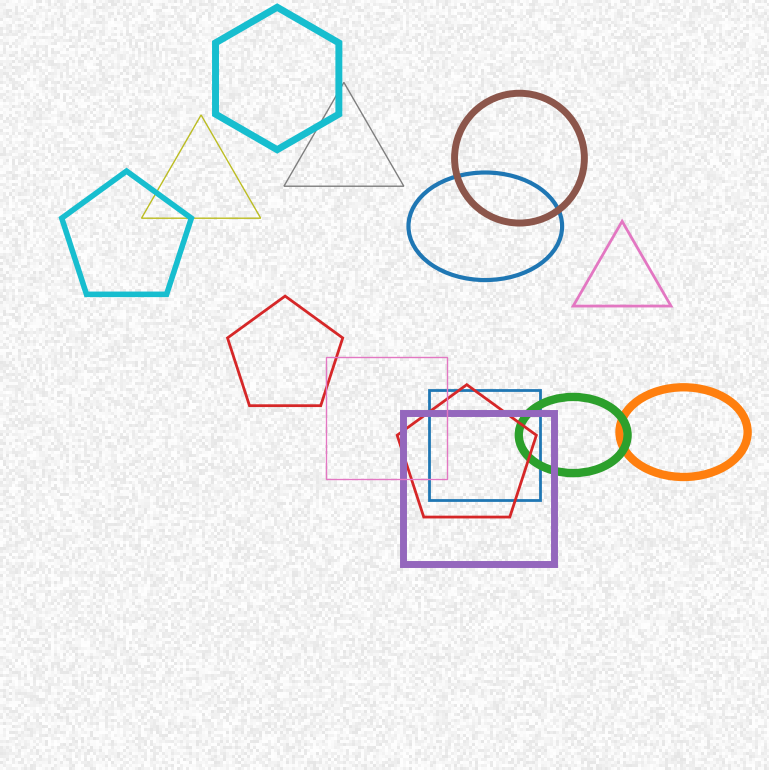[{"shape": "square", "thickness": 1, "radius": 0.36, "center": [0.629, 0.422]}, {"shape": "oval", "thickness": 1.5, "radius": 0.5, "center": [0.63, 0.706]}, {"shape": "oval", "thickness": 3, "radius": 0.42, "center": [0.888, 0.439]}, {"shape": "oval", "thickness": 3, "radius": 0.35, "center": [0.744, 0.435]}, {"shape": "pentagon", "thickness": 1, "radius": 0.39, "center": [0.37, 0.537]}, {"shape": "pentagon", "thickness": 1, "radius": 0.48, "center": [0.606, 0.405]}, {"shape": "square", "thickness": 2.5, "radius": 0.49, "center": [0.621, 0.365]}, {"shape": "circle", "thickness": 2.5, "radius": 0.42, "center": [0.675, 0.795]}, {"shape": "triangle", "thickness": 1, "radius": 0.37, "center": [0.808, 0.639]}, {"shape": "square", "thickness": 0.5, "radius": 0.39, "center": [0.502, 0.457]}, {"shape": "triangle", "thickness": 0.5, "radius": 0.45, "center": [0.447, 0.803]}, {"shape": "triangle", "thickness": 0.5, "radius": 0.45, "center": [0.261, 0.761]}, {"shape": "pentagon", "thickness": 2, "radius": 0.44, "center": [0.164, 0.689]}, {"shape": "hexagon", "thickness": 2.5, "radius": 0.46, "center": [0.36, 0.898]}]